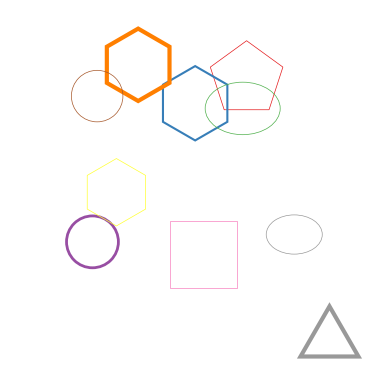[{"shape": "pentagon", "thickness": 0.5, "radius": 0.5, "center": [0.641, 0.795]}, {"shape": "hexagon", "thickness": 1.5, "radius": 0.48, "center": [0.507, 0.732]}, {"shape": "oval", "thickness": 0.5, "radius": 0.49, "center": [0.63, 0.718]}, {"shape": "circle", "thickness": 2, "radius": 0.34, "center": [0.24, 0.372]}, {"shape": "hexagon", "thickness": 3, "radius": 0.47, "center": [0.359, 0.832]}, {"shape": "hexagon", "thickness": 0.5, "radius": 0.44, "center": [0.302, 0.501]}, {"shape": "circle", "thickness": 0.5, "radius": 0.33, "center": [0.252, 0.75]}, {"shape": "square", "thickness": 0.5, "radius": 0.44, "center": [0.528, 0.339]}, {"shape": "triangle", "thickness": 3, "radius": 0.43, "center": [0.856, 0.117]}, {"shape": "oval", "thickness": 0.5, "radius": 0.36, "center": [0.764, 0.391]}]